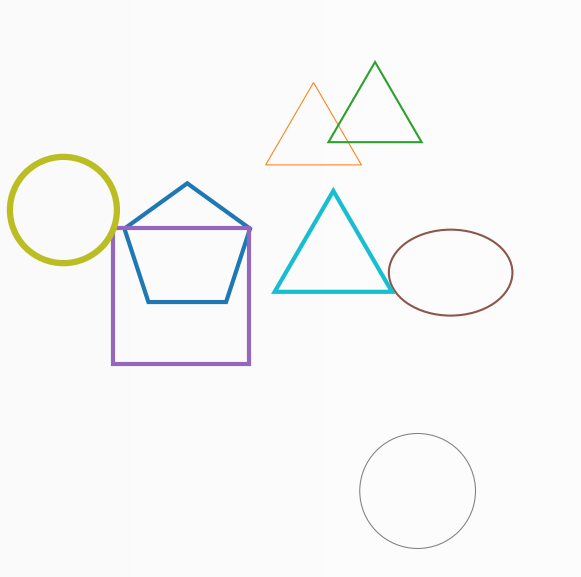[{"shape": "pentagon", "thickness": 2, "radius": 0.57, "center": [0.322, 0.568]}, {"shape": "triangle", "thickness": 0.5, "radius": 0.48, "center": [0.539, 0.761]}, {"shape": "triangle", "thickness": 1, "radius": 0.46, "center": [0.645, 0.799]}, {"shape": "square", "thickness": 2, "radius": 0.59, "center": [0.311, 0.487]}, {"shape": "oval", "thickness": 1, "radius": 0.53, "center": [0.775, 0.527]}, {"shape": "circle", "thickness": 0.5, "radius": 0.5, "center": [0.718, 0.149]}, {"shape": "circle", "thickness": 3, "radius": 0.46, "center": [0.109, 0.635]}, {"shape": "triangle", "thickness": 2, "radius": 0.58, "center": [0.573, 0.552]}]